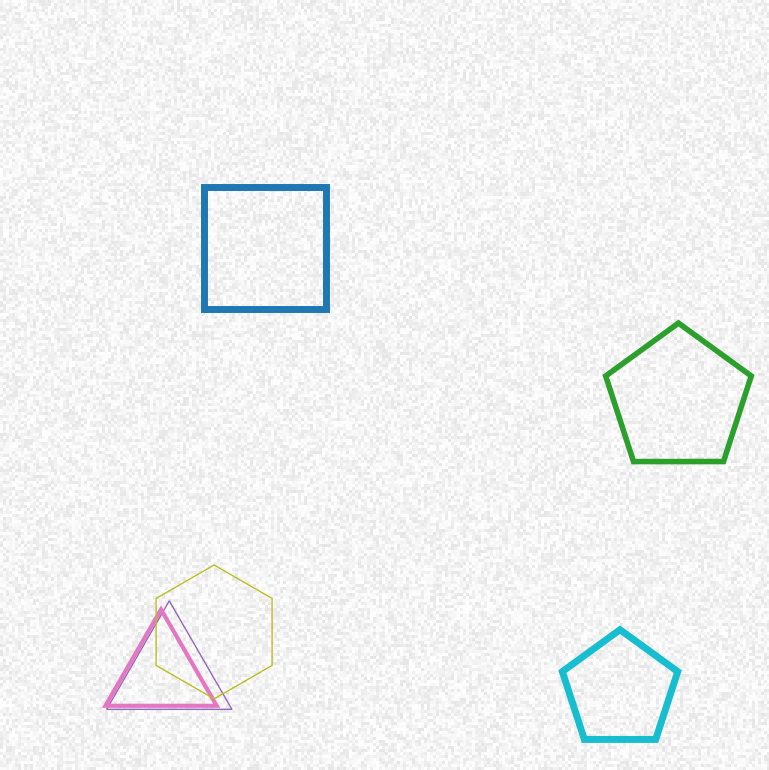[{"shape": "square", "thickness": 2.5, "radius": 0.39, "center": [0.344, 0.678]}, {"shape": "pentagon", "thickness": 2, "radius": 0.5, "center": [0.881, 0.481]}, {"shape": "triangle", "thickness": 0.5, "radius": 0.47, "center": [0.22, 0.126]}, {"shape": "triangle", "thickness": 1.5, "radius": 0.42, "center": [0.209, 0.125]}, {"shape": "hexagon", "thickness": 0.5, "radius": 0.43, "center": [0.278, 0.179]}, {"shape": "pentagon", "thickness": 2.5, "radius": 0.39, "center": [0.805, 0.103]}]